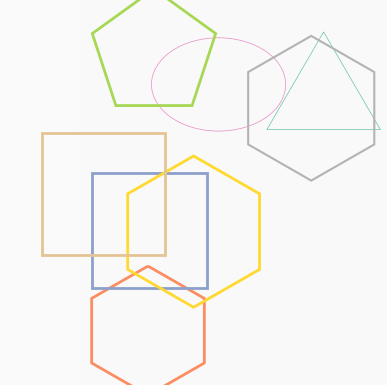[{"shape": "triangle", "thickness": 0.5, "radius": 0.85, "center": [0.835, 0.748]}, {"shape": "hexagon", "thickness": 2, "radius": 0.84, "center": [0.382, 0.141]}, {"shape": "square", "thickness": 2, "radius": 0.74, "center": [0.386, 0.4]}, {"shape": "oval", "thickness": 0.5, "radius": 0.87, "center": [0.564, 0.781]}, {"shape": "pentagon", "thickness": 2, "radius": 0.84, "center": [0.397, 0.861]}, {"shape": "hexagon", "thickness": 2, "radius": 0.98, "center": [0.5, 0.398]}, {"shape": "square", "thickness": 2, "radius": 0.79, "center": [0.267, 0.497]}, {"shape": "hexagon", "thickness": 1.5, "radius": 0.94, "center": [0.803, 0.719]}]